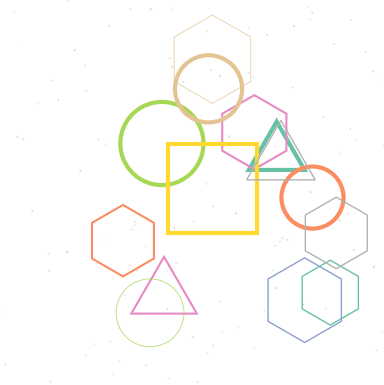[{"shape": "triangle", "thickness": 3, "radius": 0.42, "center": [0.719, 0.6]}, {"shape": "hexagon", "thickness": 1, "radius": 0.42, "center": [0.858, 0.24]}, {"shape": "hexagon", "thickness": 1.5, "radius": 0.46, "center": [0.319, 0.375]}, {"shape": "circle", "thickness": 3, "radius": 0.4, "center": [0.812, 0.487]}, {"shape": "hexagon", "thickness": 1, "radius": 0.55, "center": [0.791, 0.22]}, {"shape": "triangle", "thickness": 1.5, "radius": 0.49, "center": [0.426, 0.235]}, {"shape": "hexagon", "thickness": 1.5, "radius": 0.48, "center": [0.661, 0.657]}, {"shape": "circle", "thickness": 3, "radius": 0.54, "center": [0.421, 0.627]}, {"shape": "circle", "thickness": 0.5, "radius": 0.44, "center": [0.39, 0.187]}, {"shape": "square", "thickness": 3, "radius": 0.58, "center": [0.552, 0.51]}, {"shape": "hexagon", "thickness": 0.5, "radius": 0.57, "center": [0.552, 0.846]}, {"shape": "circle", "thickness": 3, "radius": 0.44, "center": [0.542, 0.769]}, {"shape": "triangle", "thickness": 1, "radius": 0.51, "center": [0.73, 0.584]}, {"shape": "hexagon", "thickness": 1, "radius": 0.46, "center": [0.873, 0.395]}]